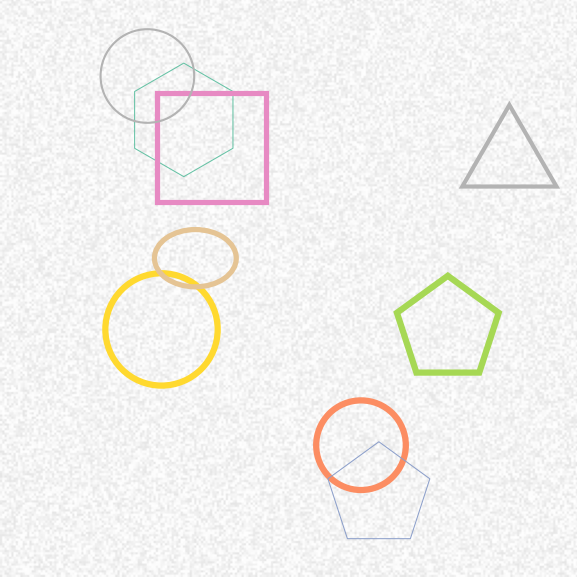[{"shape": "hexagon", "thickness": 0.5, "radius": 0.49, "center": [0.318, 0.792]}, {"shape": "circle", "thickness": 3, "radius": 0.39, "center": [0.625, 0.228]}, {"shape": "pentagon", "thickness": 0.5, "radius": 0.46, "center": [0.656, 0.141]}, {"shape": "square", "thickness": 2.5, "radius": 0.47, "center": [0.366, 0.744]}, {"shape": "pentagon", "thickness": 3, "radius": 0.46, "center": [0.775, 0.429]}, {"shape": "circle", "thickness": 3, "radius": 0.49, "center": [0.28, 0.429]}, {"shape": "oval", "thickness": 2.5, "radius": 0.35, "center": [0.338, 0.552]}, {"shape": "circle", "thickness": 1, "radius": 0.41, "center": [0.255, 0.868]}, {"shape": "triangle", "thickness": 2, "radius": 0.47, "center": [0.882, 0.723]}]